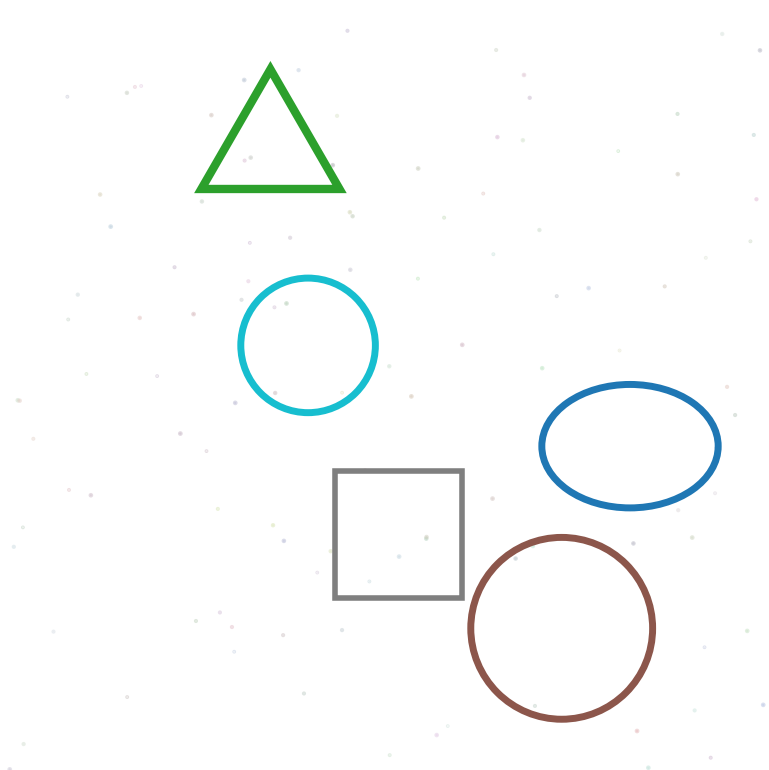[{"shape": "oval", "thickness": 2.5, "radius": 0.57, "center": [0.818, 0.421]}, {"shape": "triangle", "thickness": 3, "radius": 0.52, "center": [0.351, 0.806]}, {"shape": "circle", "thickness": 2.5, "radius": 0.59, "center": [0.729, 0.184]}, {"shape": "square", "thickness": 2, "radius": 0.41, "center": [0.517, 0.306]}, {"shape": "circle", "thickness": 2.5, "radius": 0.44, "center": [0.4, 0.551]}]